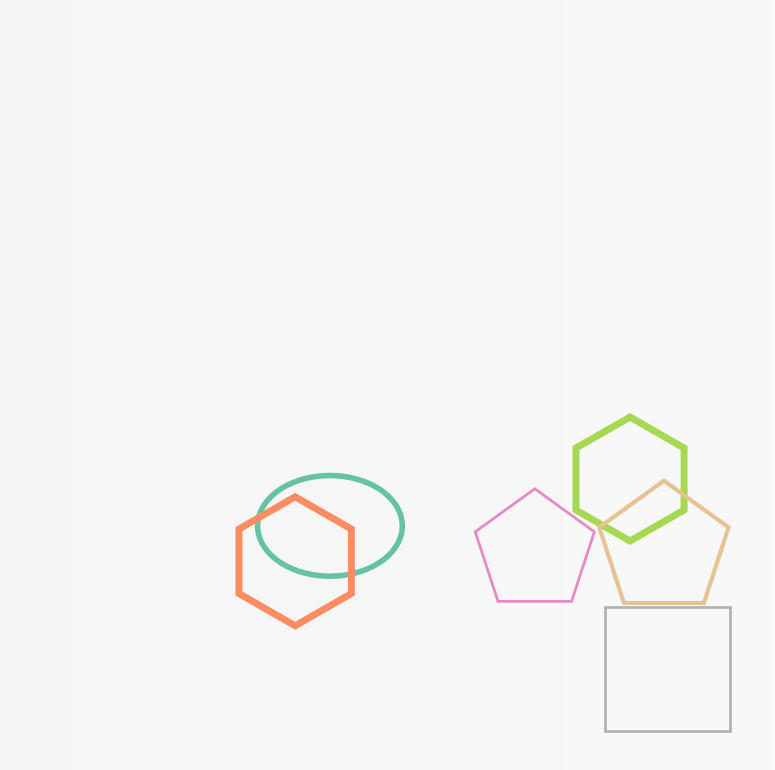[{"shape": "oval", "thickness": 2, "radius": 0.47, "center": [0.426, 0.317]}, {"shape": "hexagon", "thickness": 2.5, "radius": 0.42, "center": [0.381, 0.271]}, {"shape": "pentagon", "thickness": 1, "radius": 0.4, "center": [0.69, 0.284]}, {"shape": "hexagon", "thickness": 2.5, "radius": 0.4, "center": [0.813, 0.378]}, {"shape": "pentagon", "thickness": 1.5, "radius": 0.44, "center": [0.857, 0.288]}, {"shape": "square", "thickness": 1, "radius": 0.4, "center": [0.861, 0.131]}]